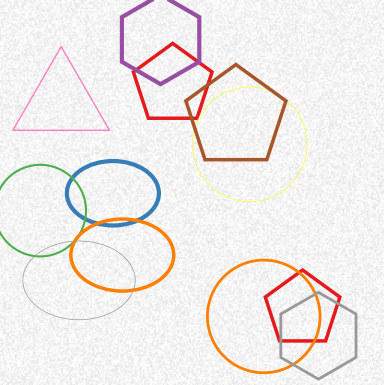[{"shape": "pentagon", "thickness": 2.5, "radius": 0.51, "center": [0.786, 0.197]}, {"shape": "pentagon", "thickness": 2.5, "radius": 0.54, "center": [0.449, 0.78]}, {"shape": "oval", "thickness": 3, "radius": 0.6, "center": [0.293, 0.498]}, {"shape": "circle", "thickness": 1.5, "radius": 0.59, "center": [0.104, 0.453]}, {"shape": "hexagon", "thickness": 3, "radius": 0.58, "center": [0.417, 0.897]}, {"shape": "oval", "thickness": 2.5, "radius": 0.67, "center": [0.318, 0.338]}, {"shape": "circle", "thickness": 2, "radius": 0.73, "center": [0.685, 0.178]}, {"shape": "circle", "thickness": 0.5, "radius": 0.74, "center": [0.649, 0.625]}, {"shape": "pentagon", "thickness": 2.5, "radius": 0.68, "center": [0.613, 0.696]}, {"shape": "triangle", "thickness": 1, "radius": 0.72, "center": [0.159, 0.734]}, {"shape": "oval", "thickness": 0.5, "radius": 0.73, "center": [0.205, 0.272]}, {"shape": "hexagon", "thickness": 2, "radius": 0.56, "center": [0.827, 0.128]}]